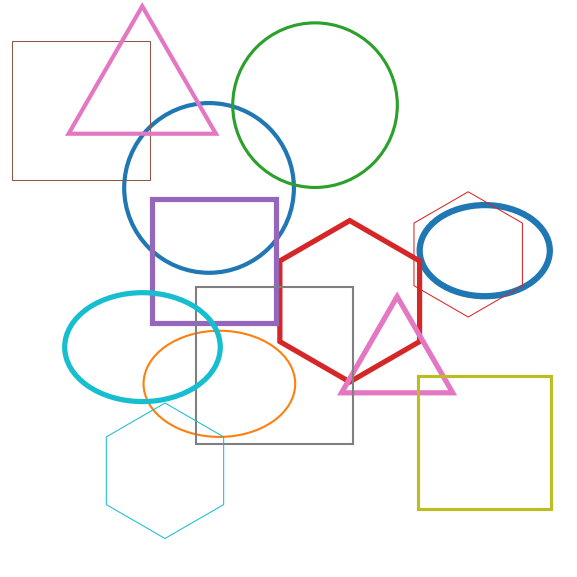[{"shape": "oval", "thickness": 3, "radius": 0.56, "center": [0.839, 0.565]}, {"shape": "circle", "thickness": 2, "radius": 0.73, "center": [0.362, 0.674]}, {"shape": "oval", "thickness": 1, "radius": 0.66, "center": [0.38, 0.334]}, {"shape": "circle", "thickness": 1.5, "radius": 0.71, "center": [0.546, 0.817]}, {"shape": "hexagon", "thickness": 0.5, "radius": 0.54, "center": [0.811, 0.559]}, {"shape": "hexagon", "thickness": 2.5, "radius": 0.7, "center": [0.606, 0.477]}, {"shape": "square", "thickness": 2.5, "radius": 0.54, "center": [0.37, 0.548]}, {"shape": "square", "thickness": 0.5, "radius": 0.6, "center": [0.14, 0.808]}, {"shape": "triangle", "thickness": 2, "radius": 0.74, "center": [0.246, 0.841]}, {"shape": "triangle", "thickness": 2.5, "radius": 0.56, "center": [0.688, 0.374]}, {"shape": "square", "thickness": 1, "radius": 0.68, "center": [0.475, 0.367]}, {"shape": "square", "thickness": 1.5, "radius": 0.57, "center": [0.838, 0.233]}, {"shape": "oval", "thickness": 2.5, "radius": 0.67, "center": [0.247, 0.398]}, {"shape": "hexagon", "thickness": 0.5, "radius": 0.59, "center": [0.286, 0.184]}]